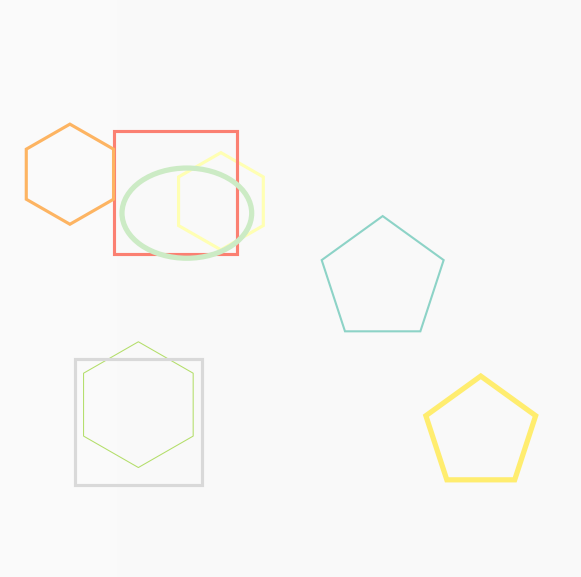[{"shape": "pentagon", "thickness": 1, "radius": 0.55, "center": [0.658, 0.515]}, {"shape": "hexagon", "thickness": 1.5, "radius": 0.42, "center": [0.38, 0.651]}, {"shape": "square", "thickness": 1.5, "radius": 0.53, "center": [0.301, 0.666]}, {"shape": "hexagon", "thickness": 1.5, "radius": 0.43, "center": [0.12, 0.697]}, {"shape": "hexagon", "thickness": 0.5, "radius": 0.54, "center": [0.238, 0.298]}, {"shape": "square", "thickness": 1.5, "radius": 0.55, "center": [0.239, 0.268]}, {"shape": "oval", "thickness": 2.5, "radius": 0.56, "center": [0.321, 0.63]}, {"shape": "pentagon", "thickness": 2.5, "radius": 0.5, "center": [0.827, 0.249]}]